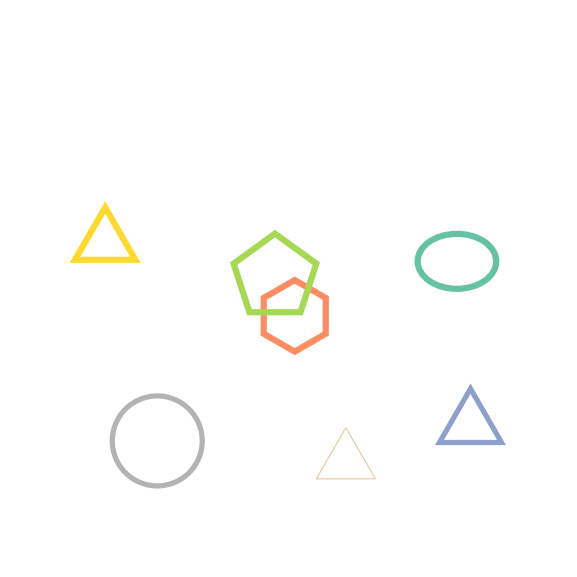[{"shape": "oval", "thickness": 3, "radius": 0.34, "center": [0.791, 0.547]}, {"shape": "hexagon", "thickness": 3, "radius": 0.31, "center": [0.51, 0.452]}, {"shape": "triangle", "thickness": 2.5, "radius": 0.31, "center": [0.815, 0.264]}, {"shape": "pentagon", "thickness": 3, "radius": 0.38, "center": [0.476, 0.519]}, {"shape": "triangle", "thickness": 3, "radius": 0.3, "center": [0.182, 0.579]}, {"shape": "triangle", "thickness": 0.5, "radius": 0.3, "center": [0.599, 0.199]}, {"shape": "circle", "thickness": 2.5, "radius": 0.39, "center": [0.272, 0.236]}]